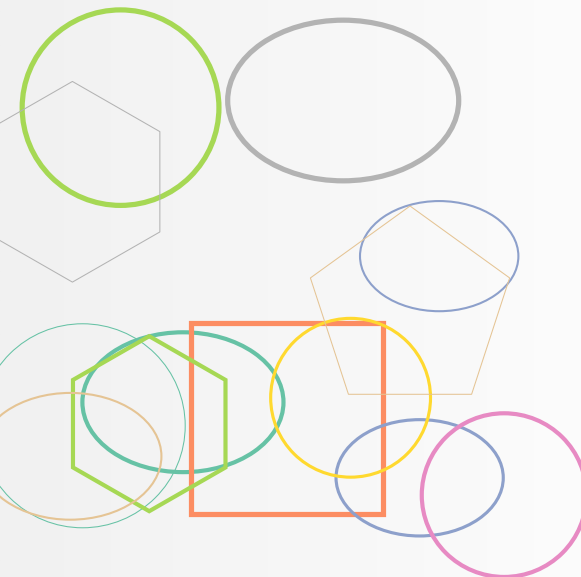[{"shape": "circle", "thickness": 0.5, "radius": 0.88, "center": [0.142, 0.262]}, {"shape": "oval", "thickness": 2, "radius": 0.86, "center": [0.315, 0.303]}, {"shape": "square", "thickness": 2.5, "radius": 0.83, "center": [0.494, 0.274]}, {"shape": "oval", "thickness": 1.5, "radius": 0.72, "center": [0.722, 0.172]}, {"shape": "oval", "thickness": 1, "radius": 0.68, "center": [0.756, 0.556]}, {"shape": "circle", "thickness": 2, "radius": 0.71, "center": [0.867, 0.142]}, {"shape": "hexagon", "thickness": 2, "radius": 0.76, "center": [0.257, 0.265]}, {"shape": "circle", "thickness": 2.5, "radius": 0.85, "center": [0.207, 0.813]}, {"shape": "circle", "thickness": 1.5, "radius": 0.69, "center": [0.603, 0.31]}, {"shape": "pentagon", "thickness": 0.5, "radius": 0.9, "center": [0.705, 0.462]}, {"shape": "oval", "thickness": 1, "radius": 0.78, "center": [0.121, 0.209]}, {"shape": "hexagon", "thickness": 0.5, "radius": 0.87, "center": [0.125, 0.684]}, {"shape": "oval", "thickness": 2.5, "radius": 0.99, "center": [0.59, 0.825]}]